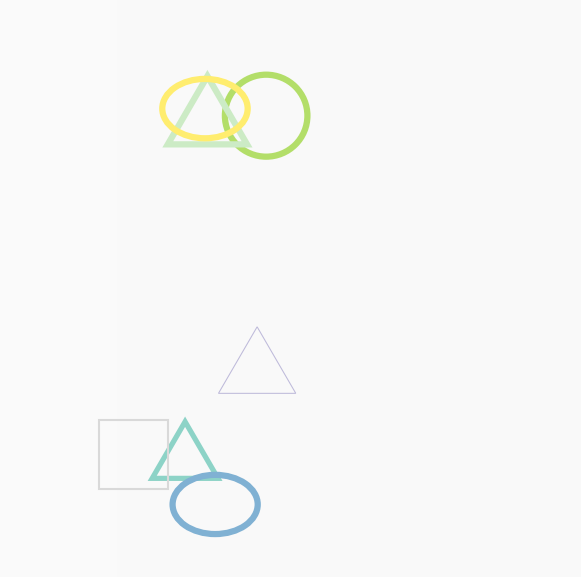[{"shape": "triangle", "thickness": 2.5, "radius": 0.33, "center": [0.318, 0.203]}, {"shape": "triangle", "thickness": 0.5, "radius": 0.38, "center": [0.442, 0.356]}, {"shape": "oval", "thickness": 3, "radius": 0.37, "center": [0.37, 0.126]}, {"shape": "circle", "thickness": 3, "radius": 0.35, "center": [0.458, 0.799]}, {"shape": "square", "thickness": 1, "radius": 0.3, "center": [0.23, 0.212]}, {"shape": "triangle", "thickness": 3, "radius": 0.39, "center": [0.357, 0.789]}, {"shape": "oval", "thickness": 3, "radius": 0.37, "center": [0.353, 0.811]}]